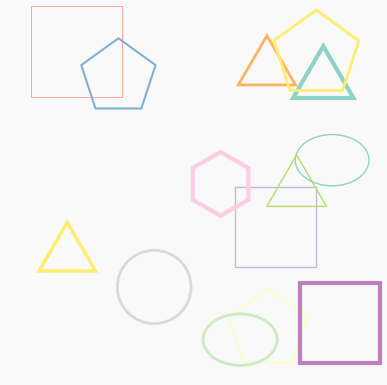[{"shape": "oval", "thickness": 1, "radius": 0.48, "center": [0.857, 0.584]}, {"shape": "triangle", "thickness": 3, "radius": 0.45, "center": [0.834, 0.79]}, {"shape": "pentagon", "thickness": 1, "radius": 0.53, "center": [0.691, 0.144]}, {"shape": "square", "thickness": 1, "radius": 0.52, "center": [0.71, 0.41]}, {"shape": "square", "thickness": 0.5, "radius": 0.59, "center": [0.197, 0.866]}, {"shape": "pentagon", "thickness": 1.5, "radius": 0.5, "center": [0.306, 0.8]}, {"shape": "triangle", "thickness": 2, "radius": 0.43, "center": [0.689, 0.822]}, {"shape": "triangle", "thickness": 1, "radius": 0.45, "center": [0.766, 0.508]}, {"shape": "hexagon", "thickness": 3, "radius": 0.41, "center": [0.569, 0.522]}, {"shape": "circle", "thickness": 2, "radius": 0.48, "center": [0.398, 0.255]}, {"shape": "square", "thickness": 3, "radius": 0.52, "center": [0.878, 0.161]}, {"shape": "oval", "thickness": 2, "radius": 0.48, "center": [0.62, 0.118]}, {"shape": "pentagon", "thickness": 2, "radius": 0.58, "center": [0.816, 0.859]}, {"shape": "triangle", "thickness": 2.5, "radius": 0.42, "center": [0.174, 0.338]}]